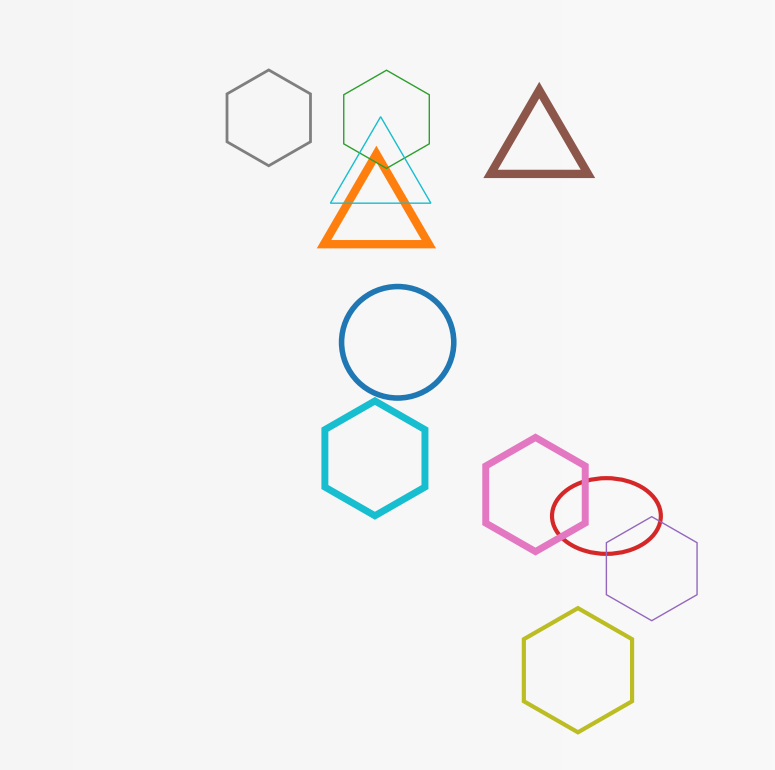[{"shape": "circle", "thickness": 2, "radius": 0.36, "center": [0.513, 0.555]}, {"shape": "triangle", "thickness": 3, "radius": 0.39, "center": [0.486, 0.722]}, {"shape": "hexagon", "thickness": 0.5, "radius": 0.32, "center": [0.499, 0.845]}, {"shape": "oval", "thickness": 1.5, "radius": 0.35, "center": [0.782, 0.33]}, {"shape": "hexagon", "thickness": 0.5, "radius": 0.34, "center": [0.841, 0.261]}, {"shape": "triangle", "thickness": 3, "radius": 0.36, "center": [0.696, 0.81]}, {"shape": "hexagon", "thickness": 2.5, "radius": 0.37, "center": [0.691, 0.358]}, {"shape": "hexagon", "thickness": 1, "radius": 0.31, "center": [0.347, 0.847]}, {"shape": "hexagon", "thickness": 1.5, "radius": 0.4, "center": [0.746, 0.13]}, {"shape": "triangle", "thickness": 0.5, "radius": 0.37, "center": [0.491, 0.774]}, {"shape": "hexagon", "thickness": 2.5, "radius": 0.37, "center": [0.484, 0.405]}]